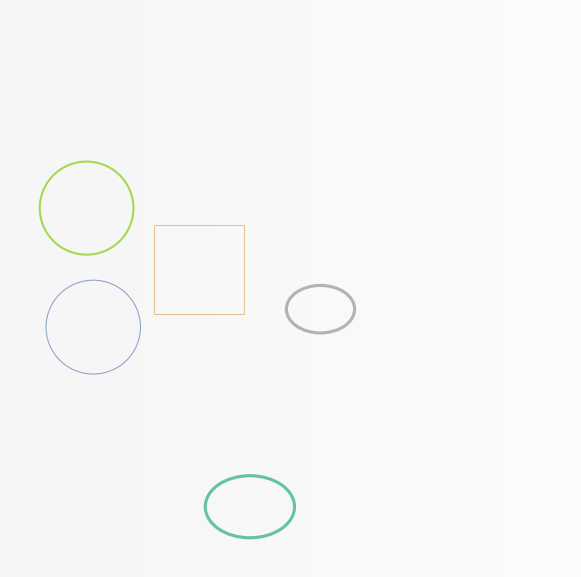[{"shape": "oval", "thickness": 1.5, "radius": 0.38, "center": [0.43, 0.122]}, {"shape": "circle", "thickness": 0.5, "radius": 0.41, "center": [0.16, 0.433]}, {"shape": "circle", "thickness": 1, "radius": 0.4, "center": [0.149, 0.639]}, {"shape": "square", "thickness": 0.5, "radius": 0.39, "center": [0.342, 0.533]}, {"shape": "oval", "thickness": 1.5, "radius": 0.29, "center": [0.551, 0.464]}]